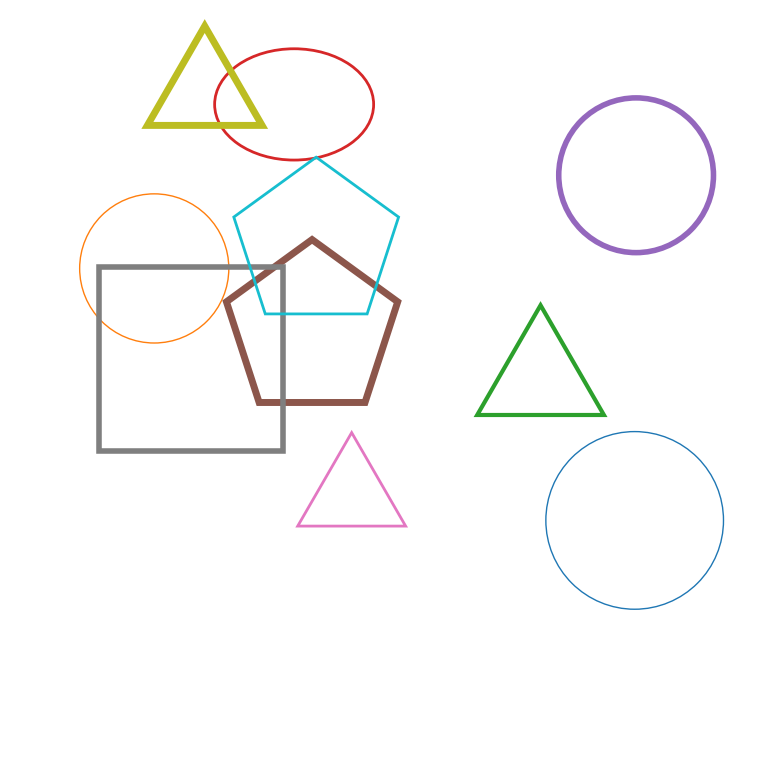[{"shape": "circle", "thickness": 0.5, "radius": 0.58, "center": [0.824, 0.324]}, {"shape": "circle", "thickness": 0.5, "radius": 0.48, "center": [0.2, 0.651]}, {"shape": "triangle", "thickness": 1.5, "radius": 0.48, "center": [0.702, 0.509]}, {"shape": "oval", "thickness": 1, "radius": 0.52, "center": [0.382, 0.864]}, {"shape": "circle", "thickness": 2, "radius": 0.5, "center": [0.826, 0.772]}, {"shape": "pentagon", "thickness": 2.5, "radius": 0.58, "center": [0.405, 0.572]}, {"shape": "triangle", "thickness": 1, "radius": 0.4, "center": [0.457, 0.357]}, {"shape": "square", "thickness": 2, "radius": 0.6, "center": [0.248, 0.534]}, {"shape": "triangle", "thickness": 2.5, "radius": 0.43, "center": [0.266, 0.88]}, {"shape": "pentagon", "thickness": 1, "radius": 0.56, "center": [0.411, 0.683]}]